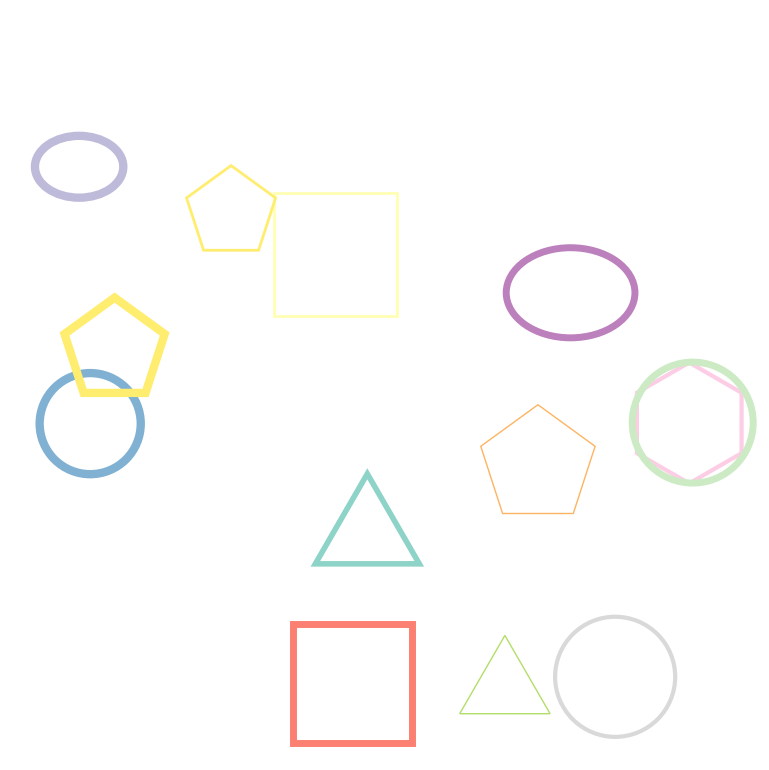[{"shape": "triangle", "thickness": 2, "radius": 0.39, "center": [0.477, 0.307]}, {"shape": "square", "thickness": 1, "radius": 0.4, "center": [0.436, 0.67]}, {"shape": "oval", "thickness": 3, "radius": 0.29, "center": [0.103, 0.783]}, {"shape": "square", "thickness": 2.5, "radius": 0.39, "center": [0.457, 0.112]}, {"shape": "circle", "thickness": 3, "radius": 0.33, "center": [0.117, 0.45]}, {"shape": "pentagon", "thickness": 0.5, "radius": 0.39, "center": [0.699, 0.396]}, {"shape": "triangle", "thickness": 0.5, "radius": 0.34, "center": [0.656, 0.107]}, {"shape": "hexagon", "thickness": 1.5, "radius": 0.39, "center": [0.895, 0.451]}, {"shape": "circle", "thickness": 1.5, "radius": 0.39, "center": [0.799, 0.121]}, {"shape": "oval", "thickness": 2.5, "radius": 0.42, "center": [0.741, 0.62]}, {"shape": "circle", "thickness": 2.5, "radius": 0.39, "center": [0.9, 0.451]}, {"shape": "pentagon", "thickness": 1, "radius": 0.3, "center": [0.3, 0.724]}, {"shape": "pentagon", "thickness": 3, "radius": 0.34, "center": [0.149, 0.545]}]